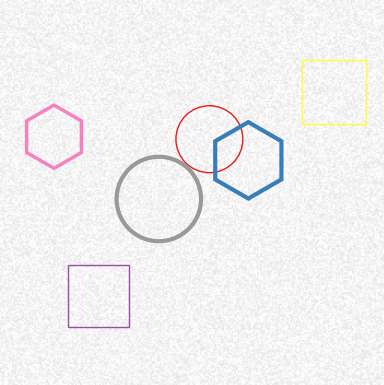[{"shape": "circle", "thickness": 1, "radius": 0.43, "center": [0.544, 0.638]}, {"shape": "hexagon", "thickness": 3, "radius": 0.5, "center": [0.645, 0.584]}, {"shape": "square", "thickness": 1, "radius": 0.4, "center": [0.256, 0.232]}, {"shape": "square", "thickness": 1, "radius": 0.42, "center": [0.868, 0.761]}, {"shape": "hexagon", "thickness": 2.5, "radius": 0.41, "center": [0.14, 0.645]}, {"shape": "circle", "thickness": 3, "radius": 0.55, "center": [0.413, 0.483]}]